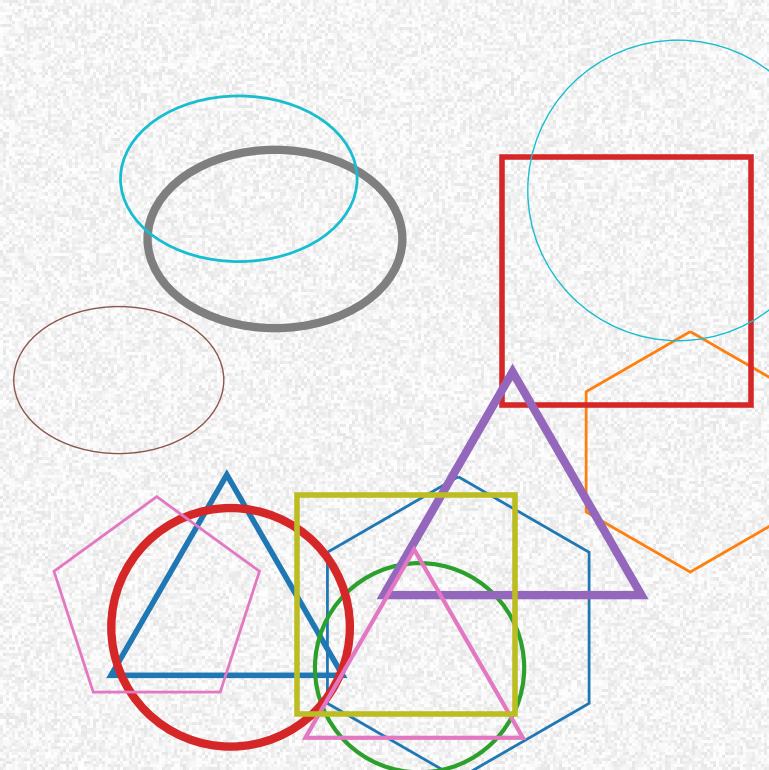[{"shape": "triangle", "thickness": 2, "radius": 0.87, "center": [0.295, 0.21]}, {"shape": "hexagon", "thickness": 1, "radius": 0.98, "center": [0.595, 0.185]}, {"shape": "hexagon", "thickness": 1, "radius": 0.78, "center": [0.896, 0.413]}, {"shape": "circle", "thickness": 1.5, "radius": 0.68, "center": [0.545, 0.133]}, {"shape": "square", "thickness": 2, "radius": 0.81, "center": [0.814, 0.635]}, {"shape": "circle", "thickness": 3, "radius": 0.77, "center": [0.299, 0.185]}, {"shape": "triangle", "thickness": 3, "radius": 0.97, "center": [0.666, 0.324]}, {"shape": "oval", "thickness": 0.5, "radius": 0.68, "center": [0.154, 0.506]}, {"shape": "triangle", "thickness": 1.5, "radius": 0.82, "center": [0.538, 0.123]}, {"shape": "pentagon", "thickness": 1, "radius": 0.7, "center": [0.204, 0.215]}, {"shape": "oval", "thickness": 3, "radius": 0.83, "center": [0.357, 0.69]}, {"shape": "square", "thickness": 2, "radius": 0.71, "center": [0.527, 0.215]}, {"shape": "oval", "thickness": 1, "radius": 0.77, "center": [0.31, 0.768]}, {"shape": "circle", "thickness": 0.5, "radius": 0.98, "center": [0.881, 0.753]}]